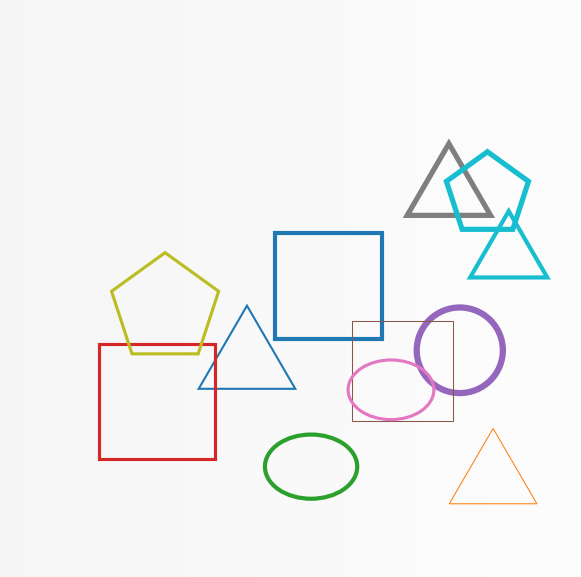[{"shape": "triangle", "thickness": 1, "radius": 0.48, "center": [0.425, 0.374]}, {"shape": "square", "thickness": 2, "radius": 0.46, "center": [0.565, 0.504]}, {"shape": "triangle", "thickness": 0.5, "radius": 0.44, "center": [0.848, 0.17]}, {"shape": "oval", "thickness": 2, "radius": 0.4, "center": [0.535, 0.191]}, {"shape": "square", "thickness": 1.5, "radius": 0.5, "center": [0.27, 0.304]}, {"shape": "circle", "thickness": 3, "radius": 0.37, "center": [0.791, 0.393]}, {"shape": "square", "thickness": 0.5, "radius": 0.43, "center": [0.693, 0.357]}, {"shape": "oval", "thickness": 1.5, "radius": 0.37, "center": [0.673, 0.324]}, {"shape": "triangle", "thickness": 2.5, "radius": 0.41, "center": [0.772, 0.668]}, {"shape": "pentagon", "thickness": 1.5, "radius": 0.48, "center": [0.284, 0.465]}, {"shape": "triangle", "thickness": 2, "radius": 0.38, "center": [0.875, 0.557]}, {"shape": "pentagon", "thickness": 2.5, "radius": 0.37, "center": [0.839, 0.662]}]